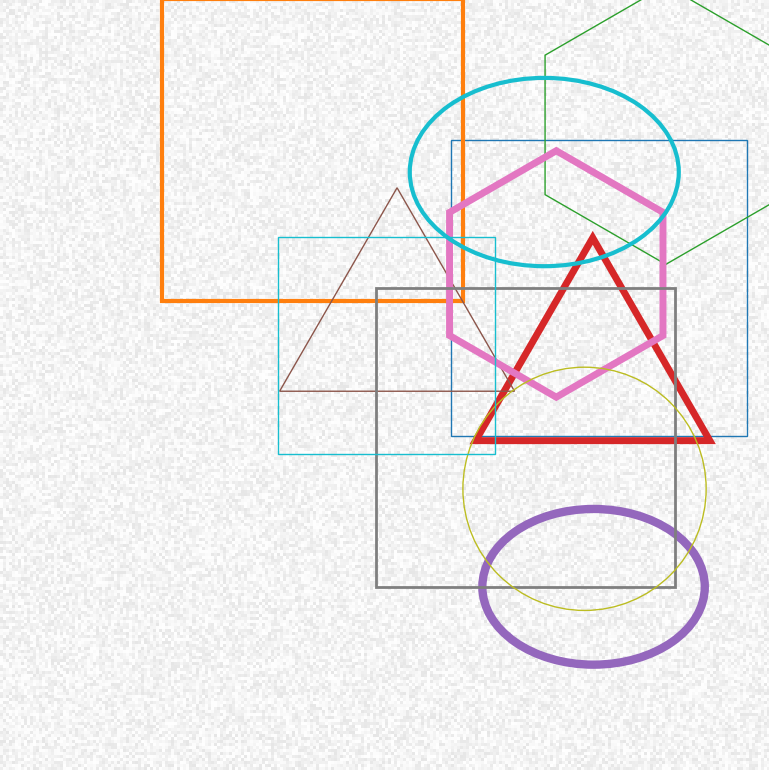[{"shape": "square", "thickness": 0.5, "radius": 0.96, "center": [0.778, 0.626]}, {"shape": "square", "thickness": 1.5, "radius": 0.98, "center": [0.406, 0.805]}, {"shape": "hexagon", "thickness": 0.5, "radius": 0.91, "center": [0.865, 0.838]}, {"shape": "triangle", "thickness": 2.5, "radius": 0.88, "center": [0.77, 0.516]}, {"shape": "oval", "thickness": 3, "radius": 0.72, "center": [0.771, 0.238]}, {"shape": "triangle", "thickness": 0.5, "radius": 0.88, "center": [0.516, 0.58]}, {"shape": "hexagon", "thickness": 2.5, "radius": 0.8, "center": [0.722, 0.644]}, {"shape": "square", "thickness": 1, "radius": 0.97, "center": [0.683, 0.431]}, {"shape": "circle", "thickness": 0.5, "radius": 0.79, "center": [0.759, 0.365]}, {"shape": "square", "thickness": 0.5, "radius": 0.71, "center": [0.502, 0.551]}, {"shape": "oval", "thickness": 1.5, "radius": 0.87, "center": [0.707, 0.777]}]